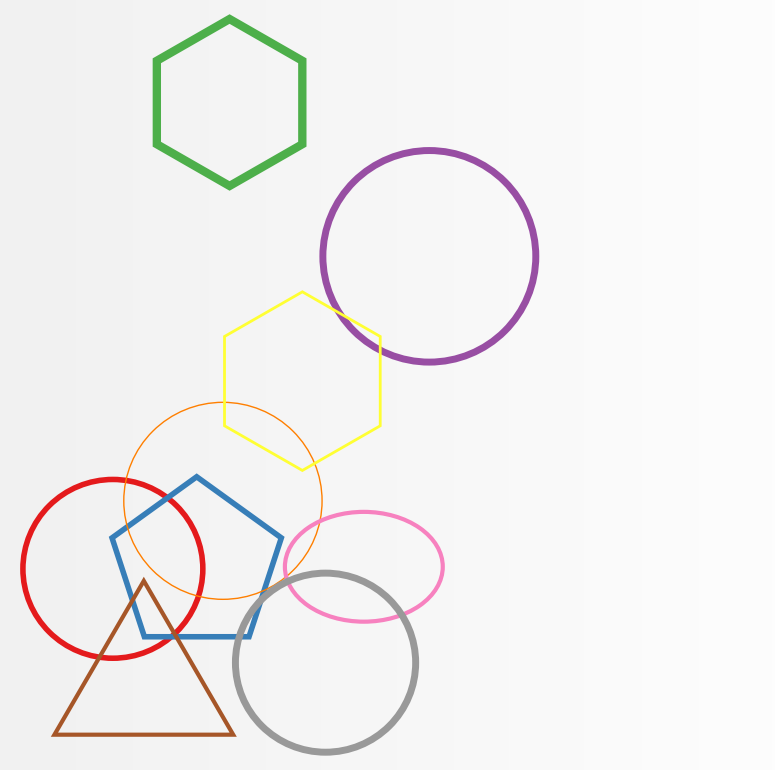[{"shape": "circle", "thickness": 2, "radius": 0.58, "center": [0.146, 0.261]}, {"shape": "pentagon", "thickness": 2, "radius": 0.57, "center": [0.254, 0.266]}, {"shape": "hexagon", "thickness": 3, "radius": 0.54, "center": [0.296, 0.867]}, {"shape": "circle", "thickness": 2.5, "radius": 0.69, "center": [0.554, 0.667]}, {"shape": "circle", "thickness": 0.5, "radius": 0.64, "center": [0.288, 0.35]}, {"shape": "hexagon", "thickness": 1, "radius": 0.58, "center": [0.39, 0.505]}, {"shape": "triangle", "thickness": 1.5, "radius": 0.67, "center": [0.186, 0.112]}, {"shape": "oval", "thickness": 1.5, "radius": 0.51, "center": [0.469, 0.264]}, {"shape": "circle", "thickness": 2.5, "radius": 0.58, "center": [0.42, 0.139]}]